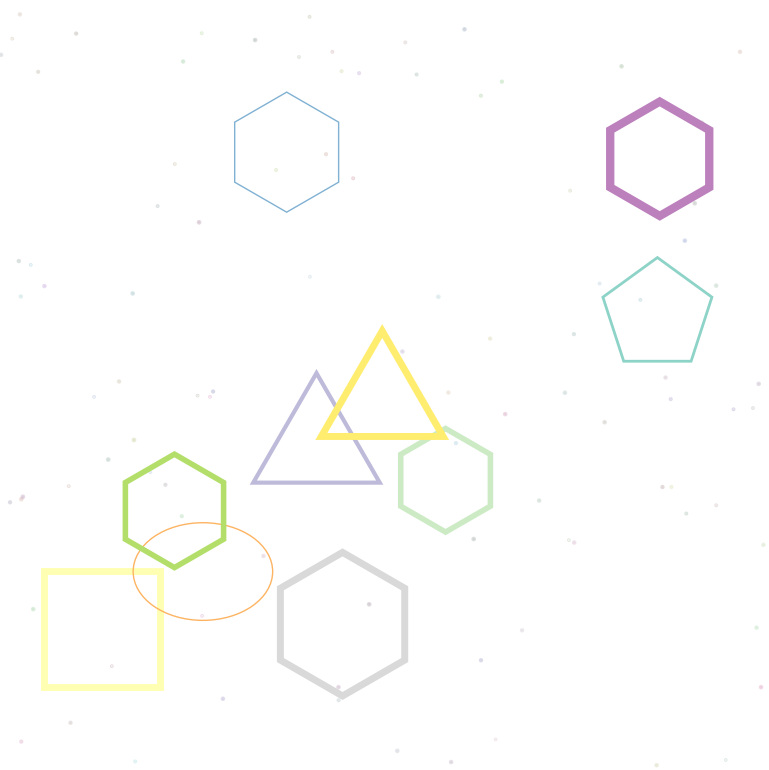[{"shape": "pentagon", "thickness": 1, "radius": 0.37, "center": [0.854, 0.591]}, {"shape": "square", "thickness": 2.5, "radius": 0.38, "center": [0.132, 0.183]}, {"shape": "triangle", "thickness": 1.5, "radius": 0.47, "center": [0.411, 0.421]}, {"shape": "hexagon", "thickness": 0.5, "radius": 0.39, "center": [0.372, 0.802]}, {"shape": "oval", "thickness": 0.5, "radius": 0.45, "center": [0.264, 0.258]}, {"shape": "hexagon", "thickness": 2, "radius": 0.37, "center": [0.227, 0.337]}, {"shape": "hexagon", "thickness": 2.5, "radius": 0.47, "center": [0.445, 0.189]}, {"shape": "hexagon", "thickness": 3, "radius": 0.37, "center": [0.857, 0.794]}, {"shape": "hexagon", "thickness": 2, "radius": 0.34, "center": [0.579, 0.376]}, {"shape": "triangle", "thickness": 2.5, "radius": 0.46, "center": [0.496, 0.479]}]